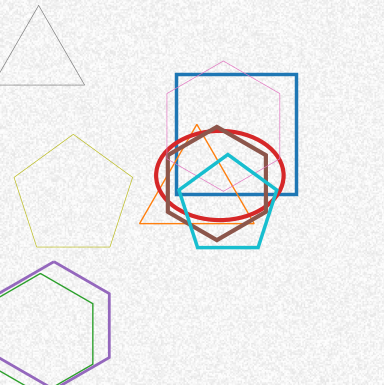[{"shape": "square", "thickness": 2.5, "radius": 0.78, "center": [0.612, 0.653]}, {"shape": "triangle", "thickness": 1, "radius": 0.86, "center": [0.511, 0.505]}, {"shape": "hexagon", "thickness": 1, "radius": 0.79, "center": [0.105, 0.133]}, {"shape": "oval", "thickness": 3, "radius": 0.83, "center": [0.571, 0.544]}, {"shape": "hexagon", "thickness": 2, "radius": 0.83, "center": [0.14, 0.154]}, {"shape": "hexagon", "thickness": 3, "radius": 0.74, "center": [0.563, 0.523]}, {"shape": "hexagon", "thickness": 0.5, "radius": 0.85, "center": [0.58, 0.672]}, {"shape": "triangle", "thickness": 0.5, "radius": 0.69, "center": [0.1, 0.848]}, {"shape": "pentagon", "thickness": 0.5, "radius": 0.81, "center": [0.19, 0.489]}, {"shape": "pentagon", "thickness": 2.5, "radius": 0.67, "center": [0.592, 0.465]}]